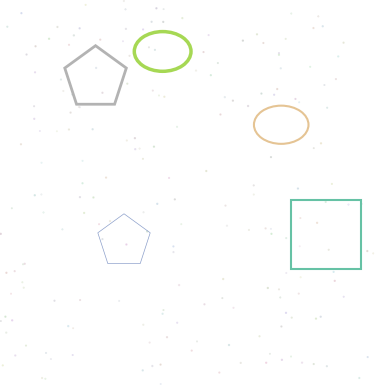[{"shape": "square", "thickness": 1.5, "radius": 0.45, "center": [0.847, 0.391]}, {"shape": "pentagon", "thickness": 0.5, "radius": 0.36, "center": [0.322, 0.373]}, {"shape": "oval", "thickness": 2.5, "radius": 0.37, "center": [0.422, 0.866]}, {"shape": "oval", "thickness": 1.5, "radius": 0.35, "center": [0.73, 0.676]}, {"shape": "pentagon", "thickness": 2, "radius": 0.42, "center": [0.248, 0.797]}]